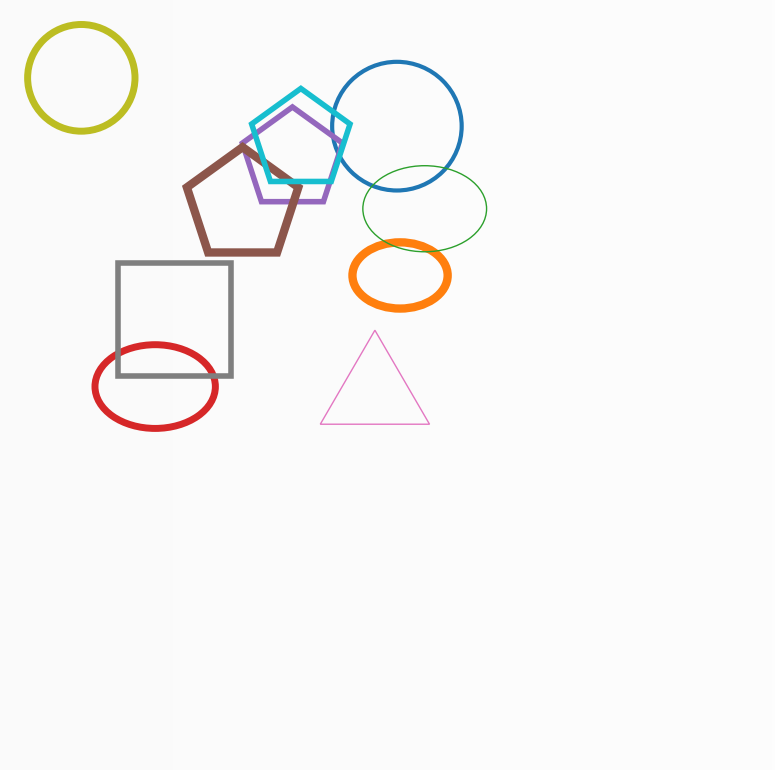[{"shape": "circle", "thickness": 1.5, "radius": 0.42, "center": [0.512, 0.836]}, {"shape": "oval", "thickness": 3, "radius": 0.31, "center": [0.516, 0.642]}, {"shape": "oval", "thickness": 0.5, "radius": 0.4, "center": [0.548, 0.729]}, {"shape": "oval", "thickness": 2.5, "radius": 0.39, "center": [0.2, 0.498]}, {"shape": "pentagon", "thickness": 2, "radius": 0.34, "center": [0.377, 0.793]}, {"shape": "pentagon", "thickness": 3, "radius": 0.38, "center": [0.313, 0.733]}, {"shape": "triangle", "thickness": 0.5, "radius": 0.41, "center": [0.484, 0.49]}, {"shape": "square", "thickness": 2, "radius": 0.37, "center": [0.225, 0.585]}, {"shape": "circle", "thickness": 2.5, "radius": 0.35, "center": [0.105, 0.899]}, {"shape": "pentagon", "thickness": 2, "radius": 0.33, "center": [0.388, 0.818]}]